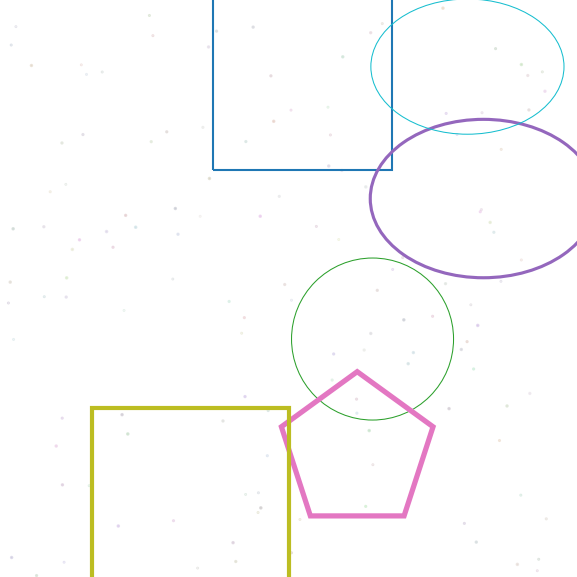[{"shape": "square", "thickness": 1, "radius": 0.78, "center": [0.524, 0.859]}, {"shape": "circle", "thickness": 0.5, "radius": 0.7, "center": [0.645, 0.412]}, {"shape": "oval", "thickness": 1.5, "radius": 0.98, "center": [0.837, 0.655]}, {"shape": "pentagon", "thickness": 2.5, "radius": 0.69, "center": [0.619, 0.217]}, {"shape": "square", "thickness": 2, "radius": 0.86, "center": [0.33, 0.121]}, {"shape": "oval", "thickness": 0.5, "radius": 0.84, "center": [0.809, 0.884]}]